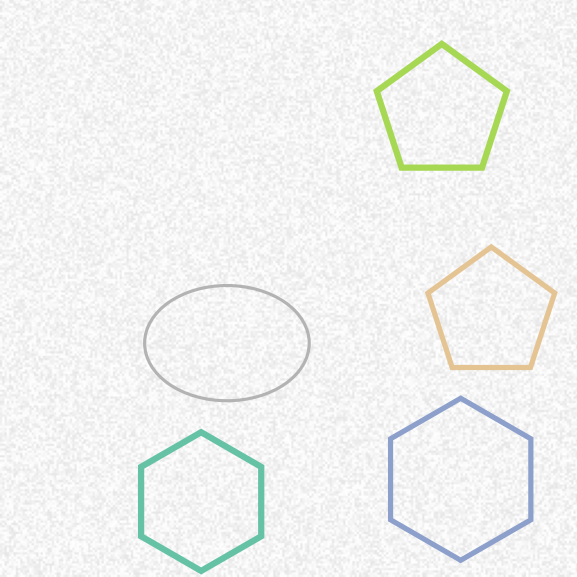[{"shape": "hexagon", "thickness": 3, "radius": 0.6, "center": [0.348, 0.131]}, {"shape": "hexagon", "thickness": 2.5, "radius": 0.7, "center": [0.798, 0.169]}, {"shape": "pentagon", "thickness": 3, "radius": 0.59, "center": [0.765, 0.805]}, {"shape": "pentagon", "thickness": 2.5, "radius": 0.58, "center": [0.851, 0.456]}, {"shape": "oval", "thickness": 1.5, "radius": 0.71, "center": [0.393, 0.405]}]